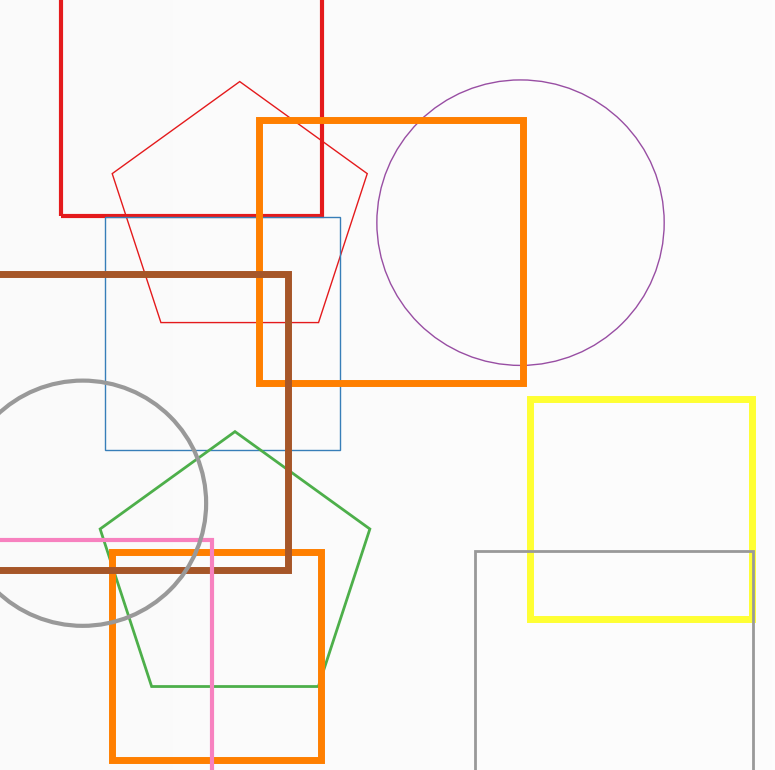[{"shape": "pentagon", "thickness": 0.5, "radius": 0.87, "center": [0.309, 0.721]}, {"shape": "square", "thickness": 1.5, "radius": 0.84, "center": [0.247, 0.888]}, {"shape": "square", "thickness": 0.5, "radius": 0.76, "center": [0.287, 0.567]}, {"shape": "pentagon", "thickness": 1, "radius": 0.91, "center": [0.303, 0.256]}, {"shape": "circle", "thickness": 0.5, "radius": 0.93, "center": [0.672, 0.711]}, {"shape": "square", "thickness": 2.5, "radius": 0.85, "center": [0.504, 0.674]}, {"shape": "square", "thickness": 2.5, "radius": 0.68, "center": [0.279, 0.148]}, {"shape": "square", "thickness": 2.5, "radius": 0.71, "center": [0.827, 0.339]}, {"shape": "square", "thickness": 2.5, "radius": 0.96, "center": [0.179, 0.452]}, {"shape": "square", "thickness": 1.5, "radius": 0.77, "center": [0.12, 0.145]}, {"shape": "square", "thickness": 1, "radius": 0.89, "center": [0.792, 0.105]}, {"shape": "circle", "thickness": 1.5, "radius": 0.8, "center": [0.107, 0.346]}]